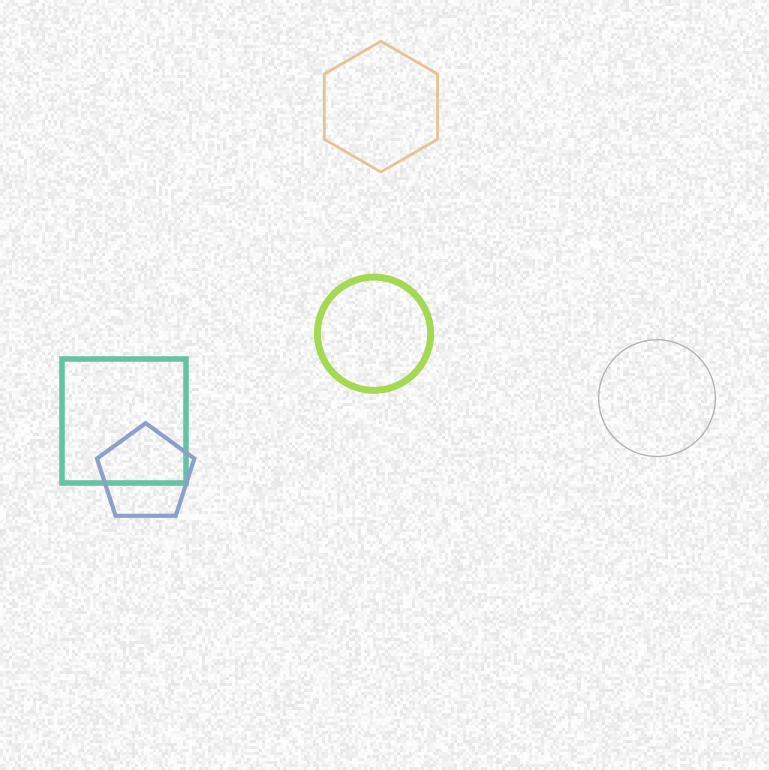[{"shape": "square", "thickness": 2, "radius": 0.4, "center": [0.161, 0.453]}, {"shape": "pentagon", "thickness": 1.5, "radius": 0.33, "center": [0.189, 0.384]}, {"shape": "circle", "thickness": 2.5, "radius": 0.37, "center": [0.486, 0.567]}, {"shape": "hexagon", "thickness": 1, "radius": 0.42, "center": [0.495, 0.862]}, {"shape": "circle", "thickness": 0.5, "radius": 0.38, "center": [0.853, 0.483]}]